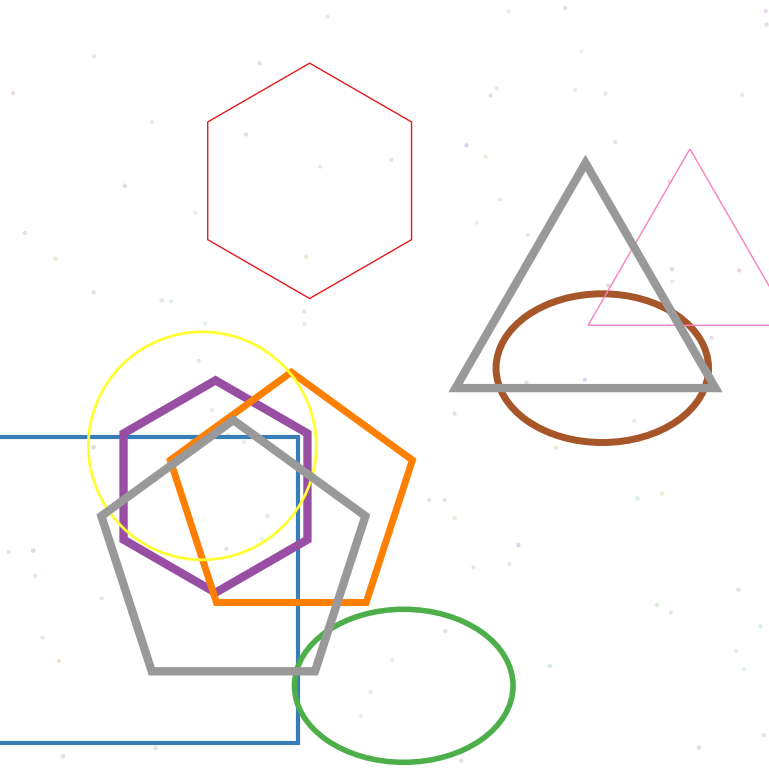[{"shape": "hexagon", "thickness": 0.5, "radius": 0.76, "center": [0.402, 0.765]}, {"shape": "square", "thickness": 1.5, "radius": 0.99, "center": [0.189, 0.234]}, {"shape": "oval", "thickness": 2, "radius": 0.71, "center": [0.524, 0.109]}, {"shape": "hexagon", "thickness": 3, "radius": 0.69, "center": [0.28, 0.368]}, {"shape": "pentagon", "thickness": 2.5, "radius": 0.83, "center": [0.378, 0.351]}, {"shape": "circle", "thickness": 1, "radius": 0.74, "center": [0.263, 0.421]}, {"shape": "oval", "thickness": 2.5, "radius": 0.69, "center": [0.782, 0.522]}, {"shape": "triangle", "thickness": 0.5, "radius": 0.76, "center": [0.896, 0.654]}, {"shape": "triangle", "thickness": 3, "radius": 0.97, "center": [0.76, 0.593]}, {"shape": "pentagon", "thickness": 3, "radius": 0.9, "center": [0.303, 0.274]}]